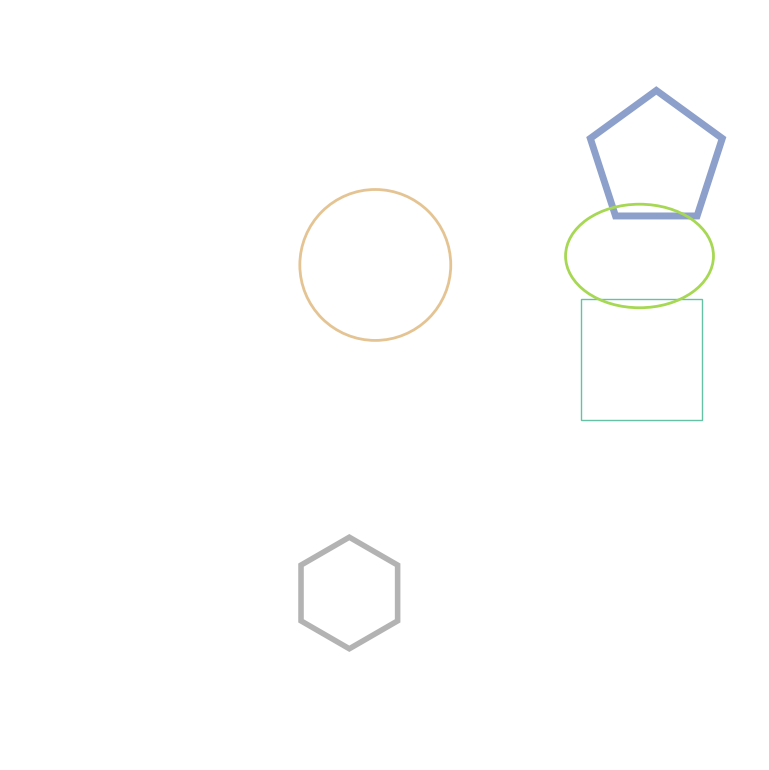[{"shape": "square", "thickness": 0.5, "radius": 0.39, "center": [0.833, 0.534]}, {"shape": "pentagon", "thickness": 2.5, "radius": 0.45, "center": [0.852, 0.792]}, {"shape": "oval", "thickness": 1, "radius": 0.48, "center": [0.831, 0.668]}, {"shape": "circle", "thickness": 1, "radius": 0.49, "center": [0.487, 0.656]}, {"shape": "hexagon", "thickness": 2, "radius": 0.36, "center": [0.454, 0.23]}]